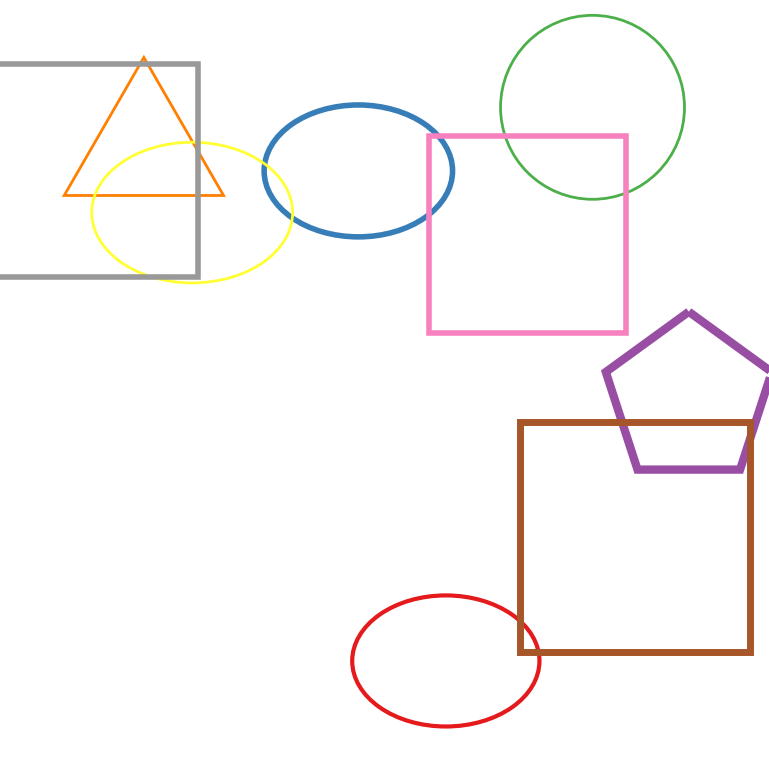[{"shape": "oval", "thickness": 1.5, "radius": 0.61, "center": [0.579, 0.142]}, {"shape": "oval", "thickness": 2, "radius": 0.61, "center": [0.465, 0.778]}, {"shape": "circle", "thickness": 1, "radius": 0.6, "center": [0.769, 0.861]}, {"shape": "pentagon", "thickness": 3, "radius": 0.57, "center": [0.895, 0.482]}, {"shape": "triangle", "thickness": 1, "radius": 0.6, "center": [0.187, 0.806]}, {"shape": "oval", "thickness": 1, "radius": 0.65, "center": [0.25, 0.724]}, {"shape": "square", "thickness": 2.5, "radius": 0.75, "center": [0.824, 0.302]}, {"shape": "square", "thickness": 2, "radius": 0.64, "center": [0.685, 0.695]}, {"shape": "square", "thickness": 2, "radius": 0.69, "center": [0.119, 0.779]}]